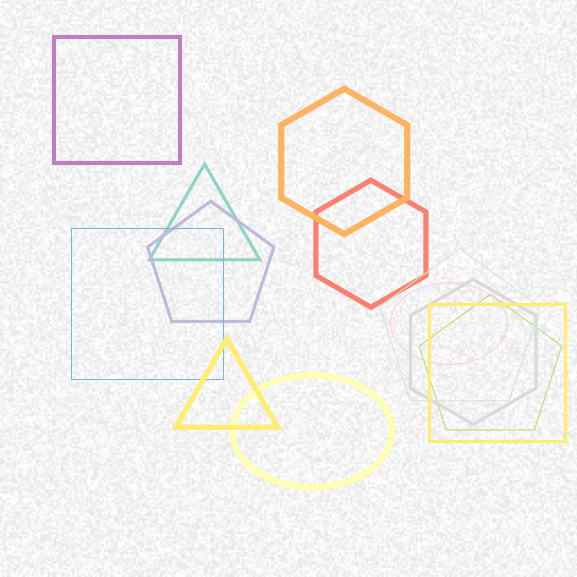[{"shape": "triangle", "thickness": 1.5, "radius": 0.55, "center": [0.354, 0.605]}, {"shape": "oval", "thickness": 3, "radius": 0.69, "center": [0.541, 0.253]}, {"shape": "pentagon", "thickness": 1.5, "radius": 0.58, "center": [0.365, 0.536]}, {"shape": "hexagon", "thickness": 2.5, "radius": 0.55, "center": [0.642, 0.577]}, {"shape": "square", "thickness": 0.5, "radius": 0.66, "center": [0.255, 0.474]}, {"shape": "hexagon", "thickness": 3, "radius": 0.63, "center": [0.596, 0.72]}, {"shape": "pentagon", "thickness": 0.5, "radius": 0.65, "center": [0.849, 0.36]}, {"shape": "oval", "thickness": 0.5, "radius": 0.51, "center": [0.777, 0.439]}, {"shape": "hexagon", "thickness": 1.5, "radius": 0.63, "center": [0.819, 0.39]}, {"shape": "square", "thickness": 2, "radius": 0.54, "center": [0.202, 0.826]}, {"shape": "pentagon", "thickness": 0.5, "radius": 0.73, "center": [0.796, 0.423]}, {"shape": "triangle", "thickness": 2.5, "radius": 0.51, "center": [0.393, 0.31]}, {"shape": "square", "thickness": 1.5, "radius": 0.59, "center": [0.861, 0.355]}]